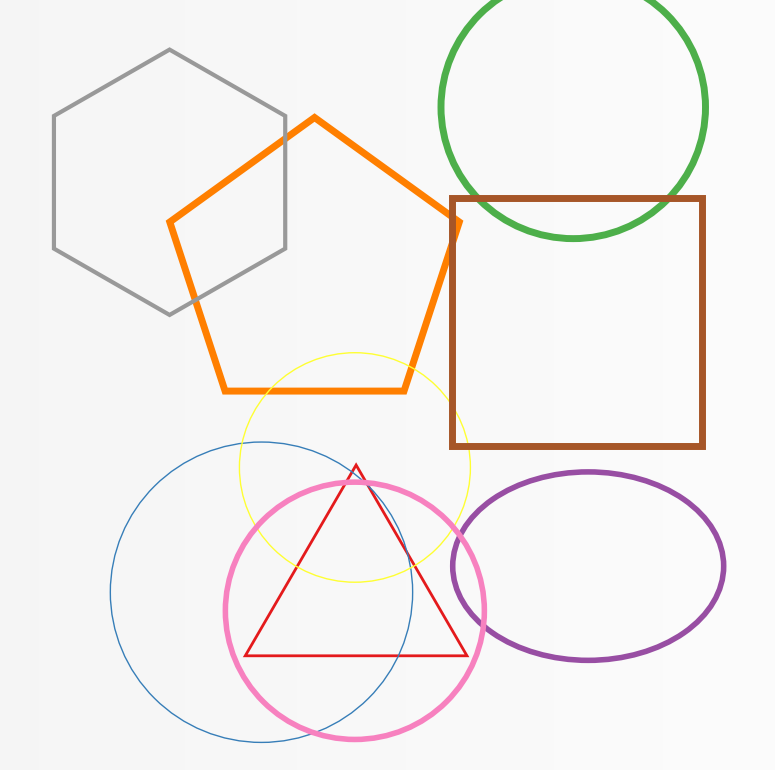[{"shape": "triangle", "thickness": 1, "radius": 0.83, "center": [0.46, 0.231]}, {"shape": "circle", "thickness": 0.5, "radius": 0.98, "center": [0.337, 0.231]}, {"shape": "circle", "thickness": 2.5, "radius": 0.85, "center": [0.74, 0.861]}, {"shape": "oval", "thickness": 2, "radius": 0.87, "center": [0.759, 0.265]}, {"shape": "pentagon", "thickness": 2.5, "radius": 0.98, "center": [0.406, 0.651]}, {"shape": "circle", "thickness": 0.5, "radius": 0.75, "center": [0.458, 0.393]}, {"shape": "square", "thickness": 2.5, "radius": 0.81, "center": [0.744, 0.581]}, {"shape": "circle", "thickness": 2, "radius": 0.84, "center": [0.458, 0.207]}, {"shape": "hexagon", "thickness": 1.5, "radius": 0.86, "center": [0.219, 0.763]}]